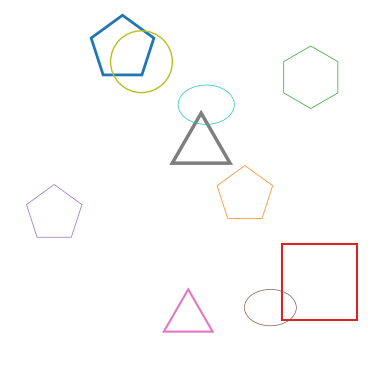[{"shape": "pentagon", "thickness": 2, "radius": 0.43, "center": [0.318, 0.875]}, {"shape": "pentagon", "thickness": 0.5, "radius": 0.38, "center": [0.636, 0.494]}, {"shape": "hexagon", "thickness": 0.5, "radius": 0.41, "center": [0.807, 0.799]}, {"shape": "square", "thickness": 1.5, "radius": 0.49, "center": [0.829, 0.267]}, {"shape": "pentagon", "thickness": 0.5, "radius": 0.38, "center": [0.141, 0.445]}, {"shape": "oval", "thickness": 0.5, "radius": 0.34, "center": [0.702, 0.201]}, {"shape": "triangle", "thickness": 1.5, "radius": 0.37, "center": [0.489, 0.175]}, {"shape": "triangle", "thickness": 2.5, "radius": 0.43, "center": [0.522, 0.62]}, {"shape": "circle", "thickness": 1, "radius": 0.4, "center": [0.367, 0.84]}, {"shape": "oval", "thickness": 0.5, "radius": 0.36, "center": [0.536, 0.728]}]